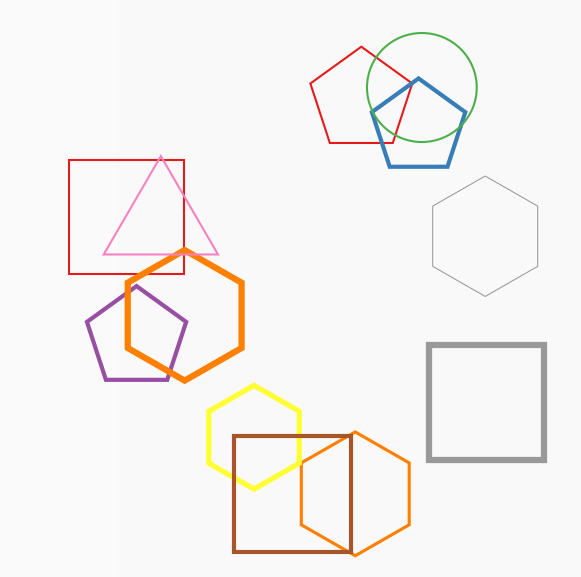[{"shape": "square", "thickness": 1, "radius": 0.5, "center": [0.217, 0.623]}, {"shape": "pentagon", "thickness": 1, "radius": 0.46, "center": [0.622, 0.826]}, {"shape": "pentagon", "thickness": 2, "radius": 0.42, "center": [0.72, 0.779]}, {"shape": "circle", "thickness": 1, "radius": 0.47, "center": [0.726, 0.848]}, {"shape": "pentagon", "thickness": 2, "radius": 0.45, "center": [0.235, 0.414]}, {"shape": "hexagon", "thickness": 3, "radius": 0.57, "center": [0.318, 0.453]}, {"shape": "hexagon", "thickness": 1.5, "radius": 0.54, "center": [0.611, 0.144]}, {"shape": "hexagon", "thickness": 2.5, "radius": 0.45, "center": [0.437, 0.242]}, {"shape": "square", "thickness": 2, "radius": 0.5, "center": [0.503, 0.143]}, {"shape": "triangle", "thickness": 1, "radius": 0.57, "center": [0.277, 0.615]}, {"shape": "square", "thickness": 3, "radius": 0.5, "center": [0.837, 0.302]}, {"shape": "hexagon", "thickness": 0.5, "radius": 0.52, "center": [0.835, 0.59]}]